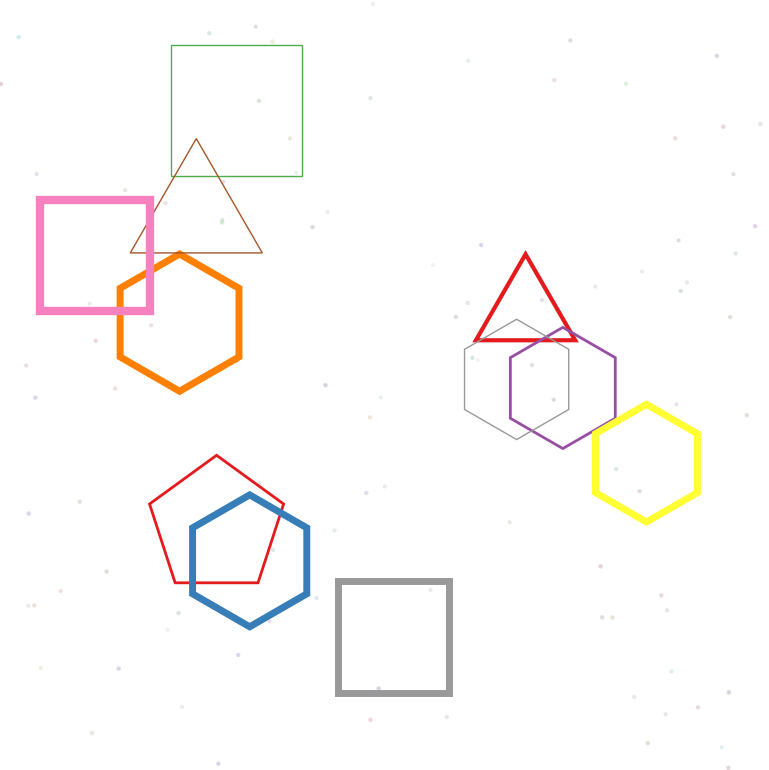[{"shape": "triangle", "thickness": 1.5, "radius": 0.37, "center": [0.683, 0.595]}, {"shape": "pentagon", "thickness": 1, "radius": 0.46, "center": [0.281, 0.317]}, {"shape": "hexagon", "thickness": 2.5, "radius": 0.43, "center": [0.324, 0.272]}, {"shape": "square", "thickness": 0.5, "radius": 0.43, "center": [0.308, 0.856]}, {"shape": "hexagon", "thickness": 1, "radius": 0.39, "center": [0.731, 0.496]}, {"shape": "hexagon", "thickness": 2.5, "radius": 0.45, "center": [0.233, 0.581]}, {"shape": "hexagon", "thickness": 2.5, "radius": 0.38, "center": [0.84, 0.398]}, {"shape": "triangle", "thickness": 0.5, "radius": 0.49, "center": [0.255, 0.721]}, {"shape": "square", "thickness": 3, "radius": 0.36, "center": [0.123, 0.668]}, {"shape": "square", "thickness": 2.5, "radius": 0.36, "center": [0.511, 0.172]}, {"shape": "hexagon", "thickness": 0.5, "radius": 0.39, "center": [0.671, 0.507]}]